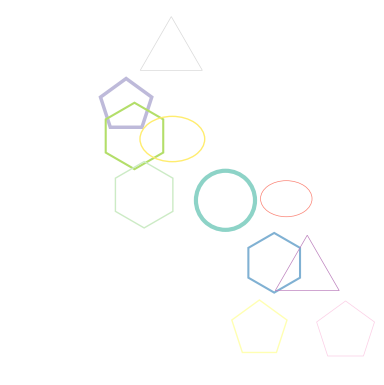[{"shape": "circle", "thickness": 3, "radius": 0.38, "center": [0.586, 0.48]}, {"shape": "pentagon", "thickness": 1, "radius": 0.38, "center": [0.674, 0.145]}, {"shape": "pentagon", "thickness": 2.5, "radius": 0.35, "center": [0.328, 0.726]}, {"shape": "oval", "thickness": 0.5, "radius": 0.33, "center": [0.744, 0.484]}, {"shape": "hexagon", "thickness": 1.5, "radius": 0.39, "center": [0.712, 0.317]}, {"shape": "hexagon", "thickness": 1.5, "radius": 0.43, "center": [0.349, 0.647]}, {"shape": "pentagon", "thickness": 0.5, "radius": 0.4, "center": [0.898, 0.139]}, {"shape": "triangle", "thickness": 0.5, "radius": 0.47, "center": [0.445, 0.864]}, {"shape": "triangle", "thickness": 0.5, "radius": 0.48, "center": [0.798, 0.293]}, {"shape": "hexagon", "thickness": 1, "radius": 0.43, "center": [0.374, 0.494]}, {"shape": "oval", "thickness": 1, "radius": 0.42, "center": [0.448, 0.639]}]